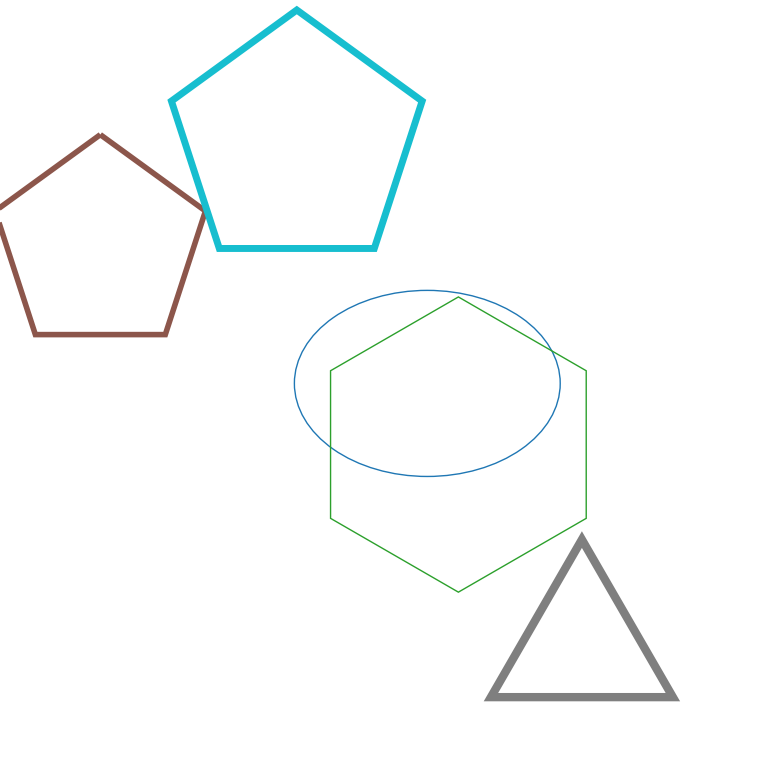[{"shape": "oval", "thickness": 0.5, "radius": 0.86, "center": [0.555, 0.502]}, {"shape": "hexagon", "thickness": 0.5, "radius": 0.96, "center": [0.595, 0.423]}, {"shape": "pentagon", "thickness": 2, "radius": 0.72, "center": [0.13, 0.682]}, {"shape": "triangle", "thickness": 3, "radius": 0.68, "center": [0.756, 0.163]}, {"shape": "pentagon", "thickness": 2.5, "radius": 0.86, "center": [0.385, 0.816]}]